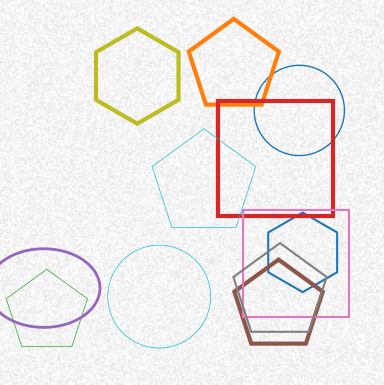[{"shape": "hexagon", "thickness": 1.5, "radius": 0.52, "center": [0.786, 0.345]}, {"shape": "circle", "thickness": 1, "radius": 0.59, "center": [0.777, 0.713]}, {"shape": "pentagon", "thickness": 3, "radius": 0.62, "center": [0.607, 0.828]}, {"shape": "pentagon", "thickness": 0.5, "radius": 0.55, "center": [0.122, 0.19]}, {"shape": "square", "thickness": 3, "radius": 0.75, "center": [0.715, 0.588]}, {"shape": "oval", "thickness": 2, "radius": 0.73, "center": [0.114, 0.252]}, {"shape": "pentagon", "thickness": 3, "radius": 0.6, "center": [0.724, 0.205]}, {"shape": "square", "thickness": 1.5, "radius": 0.69, "center": [0.769, 0.315]}, {"shape": "pentagon", "thickness": 1.5, "radius": 0.64, "center": [0.727, 0.241]}, {"shape": "hexagon", "thickness": 3, "radius": 0.62, "center": [0.357, 0.803]}, {"shape": "pentagon", "thickness": 0.5, "radius": 0.71, "center": [0.53, 0.524]}, {"shape": "circle", "thickness": 0.5, "radius": 0.67, "center": [0.413, 0.23]}]